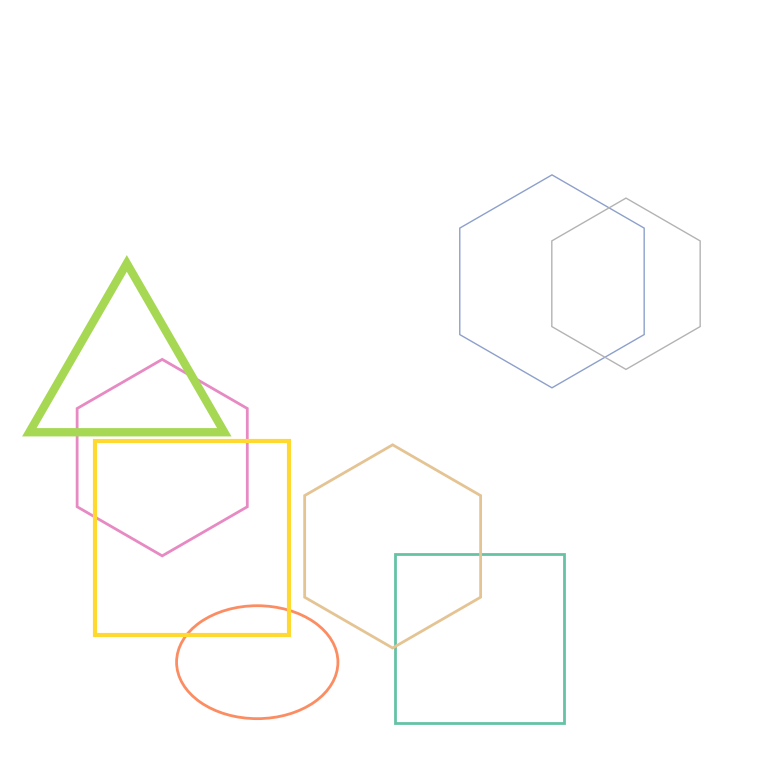[{"shape": "square", "thickness": 1, "radius": 0.55, "center": [0.622, 0.171]}, {"shape": "oval", "thickness": 1, "radius": 0.52, "center": [0.334, 0.14]}, {"shape": "hexagon", "thickness": 0.5, "radius": 0.69, "center": [0.717, 0.635]}, {"shape": "hexagon", "thickness": 1, "radius": 0.64, "center": [0.211, 0.406]}, {"shape": "triangle", "thickness": 3, "radius": 0.73, "center": [0.165, 0.512]}, {"shape": "square", "thickness": 1.5, "radius": 0.63, "center": [0.25, 0.302]}, {"shape": "hexagon", "thickness": 1, "radius": 0.66, "center": [0.51, 0.29]}, {"shape": "hexagon", "thickness": 0.5, "radius": 0.56, "center": [0.813, 0.632]}]